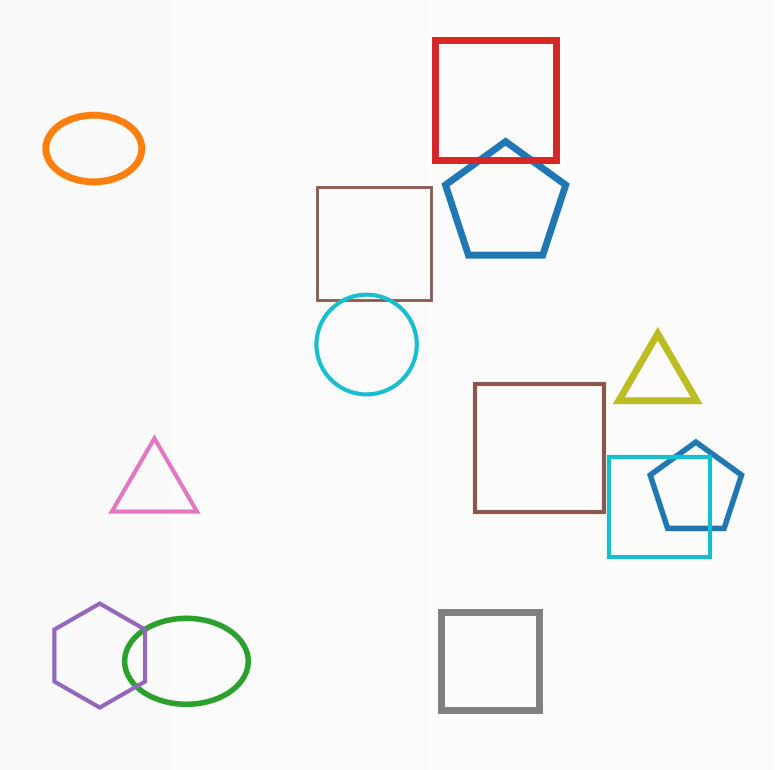[{"shape": "pentagon", "thickness": 2.5, "radius": 0.41, "center": [0.652, 0.735]}, {"shape": "pentagon", "thickness": 2, "radius": 0.31, "center": [0.898, 0.364]}, {"shape": "oval", "thickness": 2.5, "radius": 0.31, "center": [0.121, 0.807]}, {"shape": "oval", "thickness": 2, "radius": 0.4, "center": [0.241, 0.141]}, {"shape": "square", "thickness": 2.5, "radius": 0.39, "center": [0.64, 0.87]}, {"shape": "hexagon", "thickness": 1.5, "radius": 0.34, "center": [0.129, 0.149]}, {"shape": "square", "thickness": 1, "radius": 0.37, "center": [0.483, 0.684]}, {"shape": "square", "thickness": 1.5, "radius": 0.42, "center": [0.696, 0.418]}, {"shape": "triangle", "thickness": 1.5, "radius": 0.32, "center": [0.199, 0.367]}, {"shape": "square", "thickness": 2.5, "radius": 0.32, "center": [0.632, 0.141]}, {"shape": "triangle", "thickness": 2.5, "radius": 0.29, "center": [0.849, 0.509]}, {"shape": "circle", "thickness": 1.5, "radius": 0.32, "center": [0.473, 0.553]}, {"shape": "square", "thickness": 1.5, "radius": 0.32, "center": [0.851, 0.342]}]